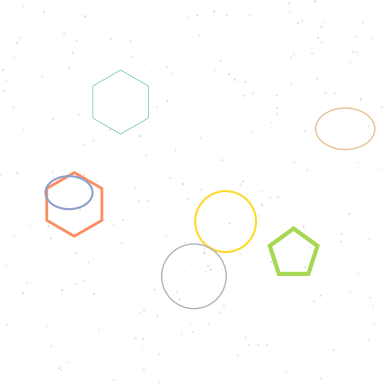[{"shape": "hexagon", "thickness": 0.5, "radius": 0.42, "center": [0.313, 0.735]}, {"shape": "hexagon", "thickness": 2, "radius": 0.41, "center": [0.193, 0.469]}, {"shape": "oval", "thickness": 1.5, "radius": 0.31, "center": [0.179, 0.5]}, {"shape": "pentagon", "thickness": 3, "radius": 0.33, "center": [0.763, 0.341]}, {"shape": "circle", "thickness": 1.5, "radius": 0.4, "center": [0.586, 0.424]}, {"shape": "oval", "thickness": 1, "radius": 0.38, "center": [0.897, 0.665]}, {"shape": "circle", "thickness": 1, "radius": 0.42, "center": [0.504, 0.282]}]